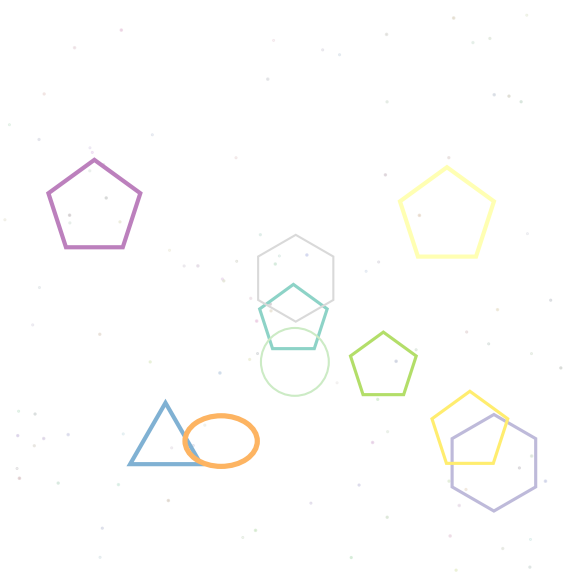[{"shape": "pentagon", "thickness": 1.5, "radius": 0.31, "center": [0.508, 0.445]}, {"shape": "pentagon", "thickness": 2, "radius": 0.43, "center": [0.774, 0.624]}, {"shape": "hexagon", "thickness": 1.5, "radius": 0.42, "center": [0.855, 0.198]}, {"shape": "triangle", "thickness": 2, "radius": 0.35, "center": [0.287, 0.231]}, {"shape": "oval", "thickness": 2.5, "radius": 0.31, "center": [0.383, 0.235]}, {"shape": "pentagon", "thickness": 1.5, "radius": 0.3, "center": [0.664, 0.364]}, {"shape": "hexagon", "thickness": 1, "radius": 0.38, "center": [0.512, 0.517]}, {"shape": "pentagon", "thickness": 2, "radius": 0.42, "center": [0.163, 0.639]}, {"shape": "circle", "thickness": 1, "radius": 0.29, "center": [0.511, 0.372]}, {"shape": "pentagon", "thickness": 1.5, "radius": 0.34, "center": [0.814, 0.253]}]